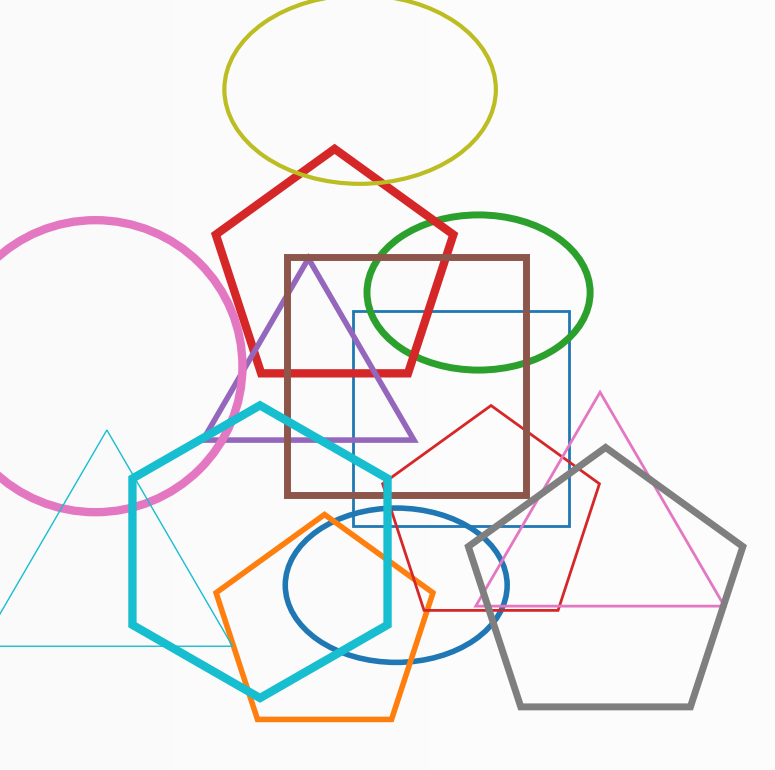[{"shape": "oval", "thickness": 2, "radius": 0.72, "center": [0.511, 0.24]}, {"shape": "square", "thickness": 1, "radius": 0.7, "center": [0.595, 0.456]}, {"shape": "pentagon", "thickness": 2, "radius": 0.74, "center": [0.419, 0.185]}, {"shape": "oval", "thickness": 2.5, "radius": 0.72, "center": [0.618, 0.62]}, {"shape": "pentagon", "thickness": 3, "radius": 0.81, "center": [0.432, 0.646]}, {"shape": "pentagon", "thickness": 1, "radius": 0.74, "center": [0.634, 0.326]}, {"shape": "triangle", "thickness": 2, "radius": 0.79, "center": [0.398, 0.507]}, {"shape": "square", "thickness": 2.5, "radius": 0.77, "center": [0.524, 0.512]}, {"shape": "triangle", "thickness": 1, "radius": 0.93, "center": [0.774, 0.305]}, {"shape": "circle", "thickness": 3, "radius": 0.95, "center": [0.123, 0.524]}, {"shape": "pentagon", "thickness": 2.5, "radius": 0.93, "center": [0.781, 0.233]}, {"shape": "oval", "thickness": 1.5, "radius": 0.88, "center": [0.465, 0.884]}, {"shape": "triangle", "thickness": 0.5, "radius": 0.94, "center": [0.138, 0.254]}, {"shape": "hexagon", "thickness": 3, "radius": 0.95, "center": [0.335, 0.284]}]